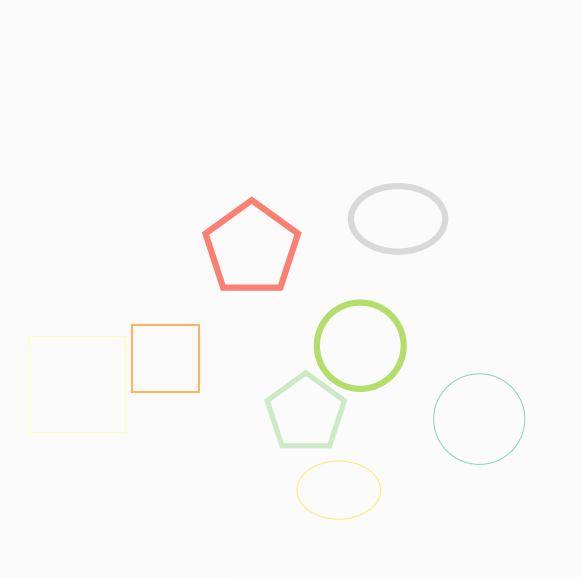[{"shape": "circle", "thickness": 0.5, "radius": 0.39, "center": [0.825, 0.273]}, {"shape": "square", "thickness": 0.5, "radius": 0.42, "center": [0.132, 0.334]}, {"shape": "pentagon", "thickness": 3, "radius": 0.42, "center": [0.433, 0.569]}, {"shape": "square", "thickness": 1, "radius": 0.29, "center": [0.285, 0.378]}, {"shape": "circle", "thickness": 3, "radius": 0.37, "center": [0.62, 0.401]}, {"shape": "oval", "thickness": 3, "radius": 0.41, "center": [0.685, 0.62]}, {"shape": "pentagon", "thickness": 2.5, "radius": 0.35, "center": [0.526, 0.284]}, {"shape": "oval", "thickness": 0.5, "radius": 0.36, "center": [0.583, 0.151]}]